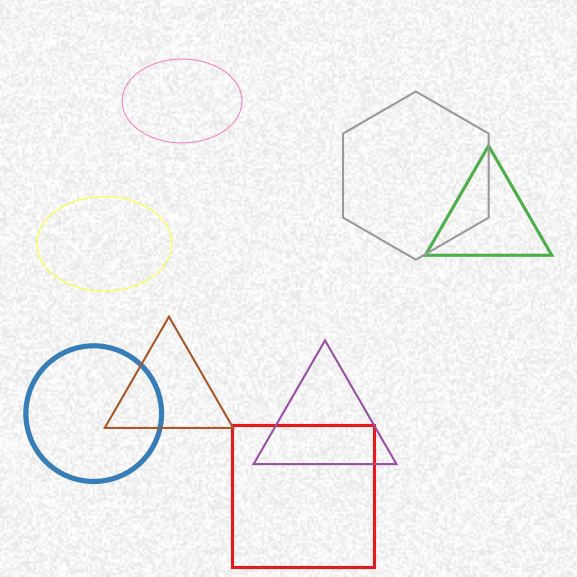[{"shape": "square", "thickness": 1.5, "radius": 0.62, "center": [0.525, 0.141]}, {"shape": "circle", "thickness": 2.5, "radius": 0.59, "center": [0.162, 0.283]}, {"shape": "triangle", "thickness": 1.5, "radius": 0.63, "center": [0.846, 0.62]}, {"shape": "triangle", "thickness": 1, "radius": 0.71, "center": [0.563, 0.267]}, {"shape": "oval", "thickness": 0.5, "radius": 0.58, "center": [0.181, 0.577]}, {"shape": "triangle", "thickness": 1, "radius": 0.64, "center": [0.293, 0.322]}, {"shape": "oval", "thickness": 0.5, "radius": 0.52, "center": [0.315, 0.824]}, {"shape": "hexagon", "thickness": 1, "radius": 0.73, "center": [0.72, 0.695]}]